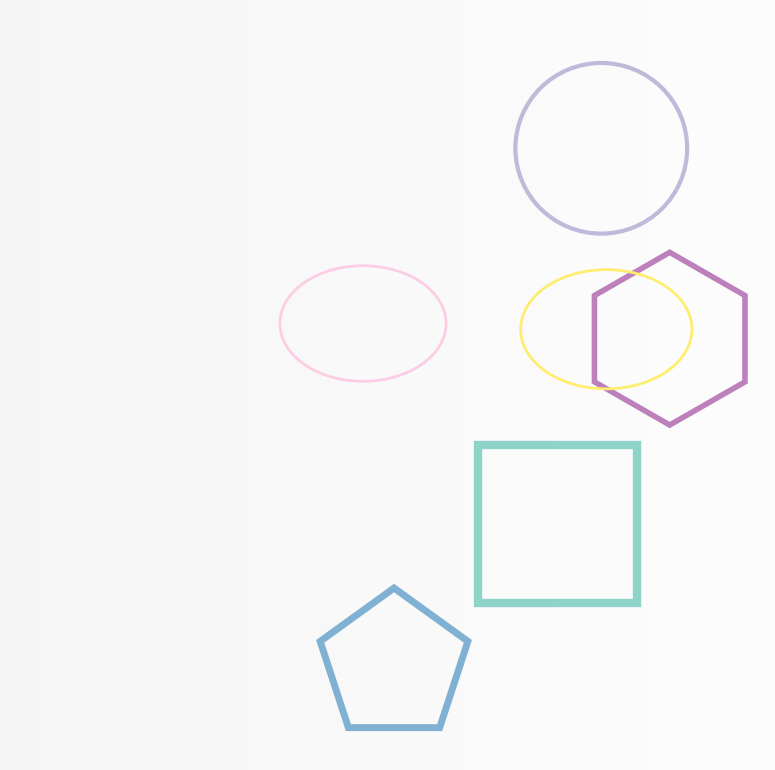[{"shape": "square", "thickness": 3, "radius": 0.51, "center": [0.719, 0.319]}, {"shape": "circle", "thickness": 1.5, "radius": 0.55, "center": [0.776, 0.807]}, {"shape": "pentagon", "thickness": 2.5, "radius": 0.5, "center": [0.508, 0.136]}, {"shape": "oval", "thickness": 1, "radius": 0.54, "center": [0.468, 0.58]}, {"shape": "hexagon", "thickness": 2, "radius": 0.56, "center": [0.864, 0.56]}, {"shape": "oval", "thickness": 1, "radius": 0.55, "center": [0.782, 0.572]}]